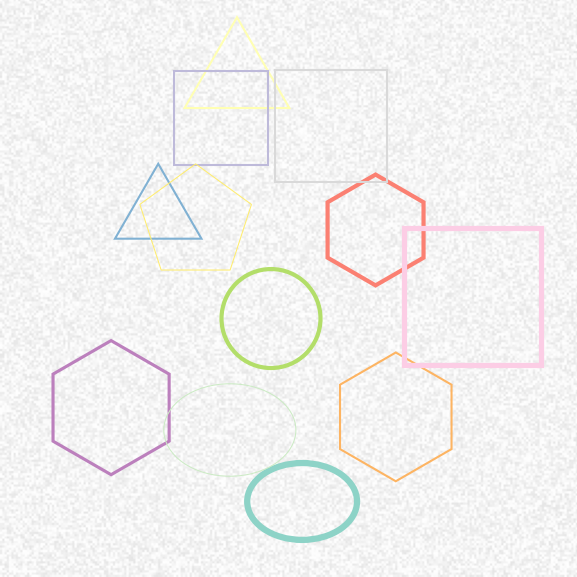[{"shape": "oval", "thickness": 3, "radius": 0.48, "center": [0.523, 0.131]}, {"shape": "triangle", "thickness": 1, "radius": 0.52, "center": [0.41, 0.864]}, {"shape": "square", "thickness": 1, "radius": 0.41, "center": [0.383, 0.795]}, {"shape": "hexagon", "thickness": 2, "radius": 0.48, "center": [0.65, 0.601]}, {"shape": "triangle", "thickness": 1, "radius": 0.43, "center": [0.274, 0.629]}, {"shape": "hexagon", "thickness": 1, "radius": 0.56, "center": [0.685, 0.277]}, {"shape": "circle", "thickness": 2, "radius": 0.43, "center": [0.469, 0.448]}, {"shape": "square", "thickness": 2.5, "radius": 0.59, "center": [0.818, 0.486]}, {"shape": "square", "thickness": 1, "radius": 0.49, "center": [0.573, 0.781]}, {"shape": "hexagon", "thickness": 1.5, "radius": 0.58, "center": [0.192, 0.293]}, {"shape": "oval", "thickness": 0.5, "radius": 0.57, "center": [0.398, 0.255]}, {"shape": "pentagon", "thickness": 0.5, "radius": 0.51, "center": [0.339, 0.614]}]